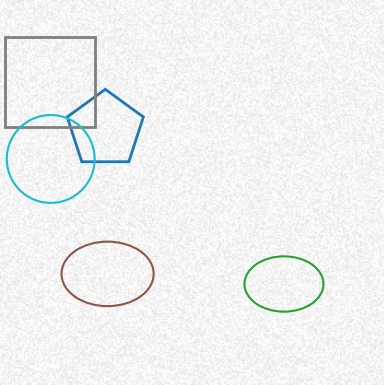[{"shape": "pentagon", "thickness": 2, "radius": 0.52, "center": [0.274, 0.664]}, {"shape": "oval", "thickness": 1.5, "radius": 0.51, "center": [0.738, 0.262]}, {"shape": "oval", "thickness": 1.5, "radius": 0.6, "center": [0.279, 0.289]}, {"shape": "square", "thickness": 2, "radius": 0.58, "center": [0.13, 0.787]}, {"shape": "circle", "thickness": 1.5, "radius": 0.57, "center": [0.132, 0.587]}]